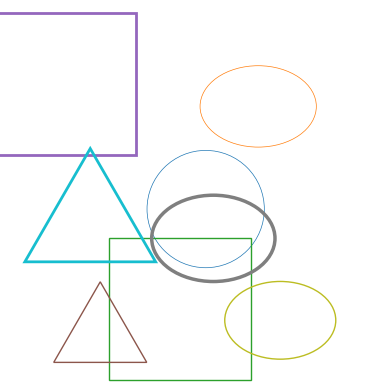[{"shape": "circle", "thickness": 0.5, "radius": 0.76, "center": [0.534, 0.457]}, {"shape": "oval", "thickness": 0.5, "radius": 0.75, "center": [0.671, 0.724]}, {"shape": "square", "thickness": 1, "radius": 0.92, "center": [0.466, 0.198]}, {"shape": "square", "thickness": 2, "radius": 0.92, "center": [0.17, 0.782]}, {"shape": "triangle", "thickness": 1, "radius": 0.7, "center": [0.26, 0.128]}, {"shape": "oval", "thickness": 2.5, "radius": 0.8, "center": [0.554, 0.381]}, {"shape": "oval", "thickness": 1, "radius": 0.72, "center": [0.728, 0.168]}, {"shape": "triangle", "thickness": 2, "radius": 0.98, "center": [0.234, 0.418]}]